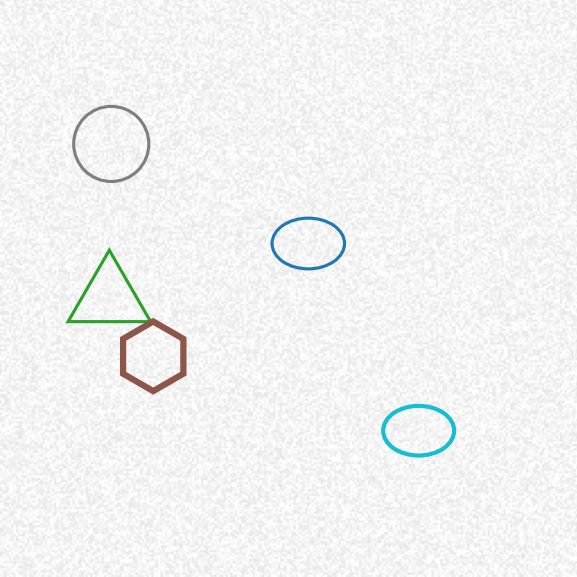[{"shape": "oval", "thickness": 1.5, "radius": 0.31, "center": [0.534, 0.577]}, {"shape": "triangle", "thickness": 1.5, "radius": 0.41, "center": [0.189, 0.483]}, {"shape": "hexagon", "thickness": 3, "radius": 0.3, "center": [0.265, 0.382]}, {"shape": "circle", "thickness": 1.5, "radius": 0.33, "center": [0.193, 0.75]}, {"shape": "oval", "thickness": 2, "radius": 0.31, "center": [0.725, 0.253]}]